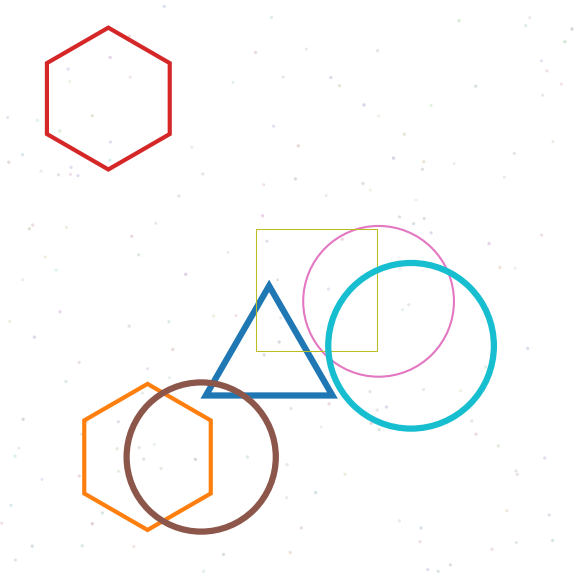[{"shape": "triangle", "thickness": 3, "radius": 0.63, "center": [0.466, 0.378]}, {"shape": "hexagon", "thickness": 2, "radius": 0.63, "center": [0.255, 0.208]}, {"shape": "hexagon", "thickness": 2, "radius": 0.61, "center": [0.188, 0.828]}, {"shape": "circle", "thickness": 3, "radius": 0.65, "center": [0.348, 0.208]}, {"shape": "circle", "thickness": 1, "radius": 0.65, "center": [0.656, 0.477]}, {"shape": "square", "thickness": 0.5, "radius": 0.53, "center": [0.548, 0.497]}, {"shape": "circle", "thickness": 3, "radius": 0.72, "center": [0.712, 0.4]}]